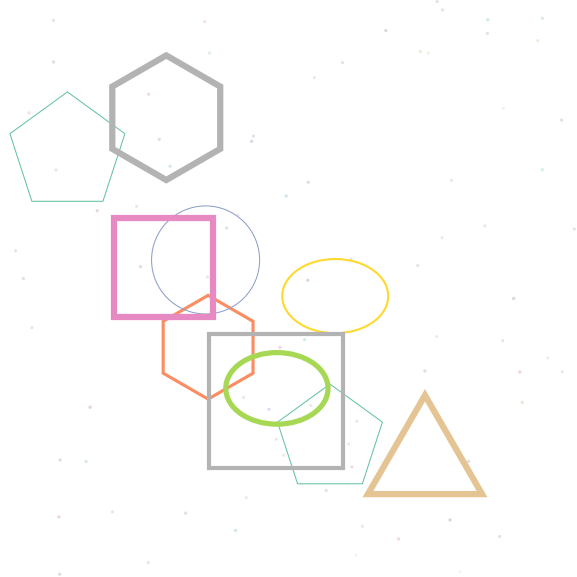[{"shape": "pentagon", "thickness": 0.5, "radius": 0.48, "center": [0.571, 0.239]}, {"shape": "pentagon", "thickness": 0.5, "radius": 0.52, "center": [0.117, 0.735]}, {"shape": "hexagon", "thickness": 1.5, "radius": 0.45, "center": [0.36, 0.398]}, {"shape": "circle", "thickness": 0.5, "radius": 0.47, "center": [0.356, 0.549]}, {"shape": "square", "thickness": 3, "radius": 0.43, "center": [0.284, 0.535]}, {"shape": "oval", "thickness": 2.5, "radius": 0.44, "center": [0.48, 0.327]}, {"shape": "oval", "thickness": 1, "radius": 0.46, "center": [0.58, 0.486]}, {"shape": "triangle", "thickness": 3, "radius": 0.57, "center": [0.736, 0.201]}, {"shape": "square", "thickness": 2, "radius": 0.58, "center": [0.478, 0.304]}, {"shape": "hexagon", "thickness": 3, "radius": 0.54, "center": [0.288, 0.795]}]